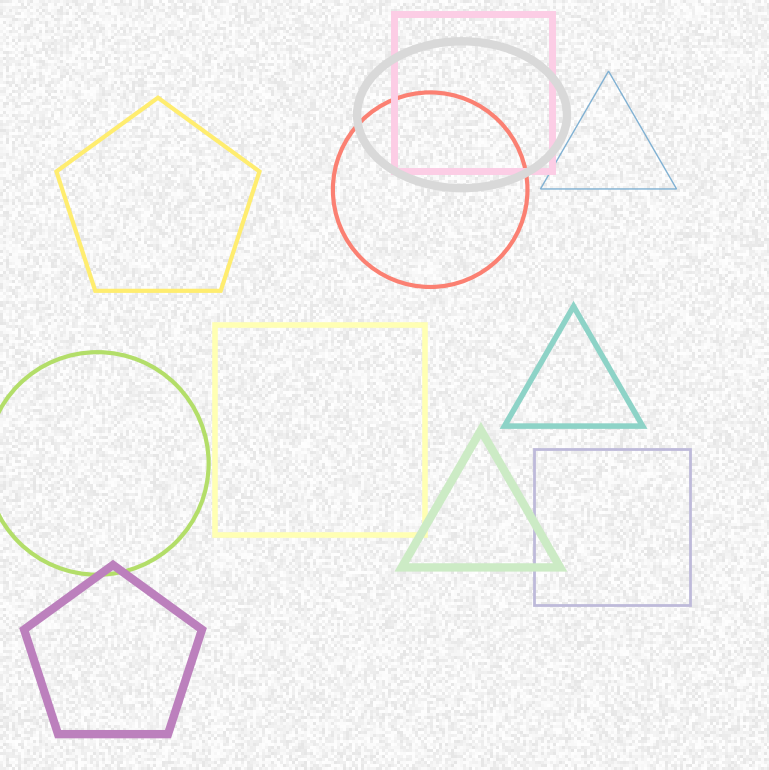[{"shape": "triangle", "thickness": 2, "radius": 0.52, "center": [0.745, 0.498]}, {"shape": "square", "thickness": 2, "radius": 0.68, "center": [0.416, 0.442]}, {"shape": "square", "thickness": 1, "radius": 0.51, "center": [0.795, 0.316]}, {"shape": "circle", "thickness": 1.5, "radius": 0.63, "center": [0.559, 0.754]}, {"shape": "triangle", "thickness": 0.5, "radius": 0.51, "center": [0.79, 0.806]}, {"shape": "circle", "thickness": 1.5, "radius": 0.72, "center": [0.126, 0.398]}, {"shape": "square", "thickness": 2.5, "radius": 0.51, "center": [0.614, 0.88]}, {"shape": "oval", "thickness": 3, "radius": 0.68, "center": [0.6, 0.851]}, {"shape": "pentagon", "thickness": 3, "radius": 0.61, "center": [0.147, 0.145]}, {"shape": "triangle", "thickness": 3, "radius": 0.59, "center": [0.625, 0.322]}, {"shape": "pentagon", "thickness": 1.5, "radius": 0.69, "center": [0.205, 0.734]}]